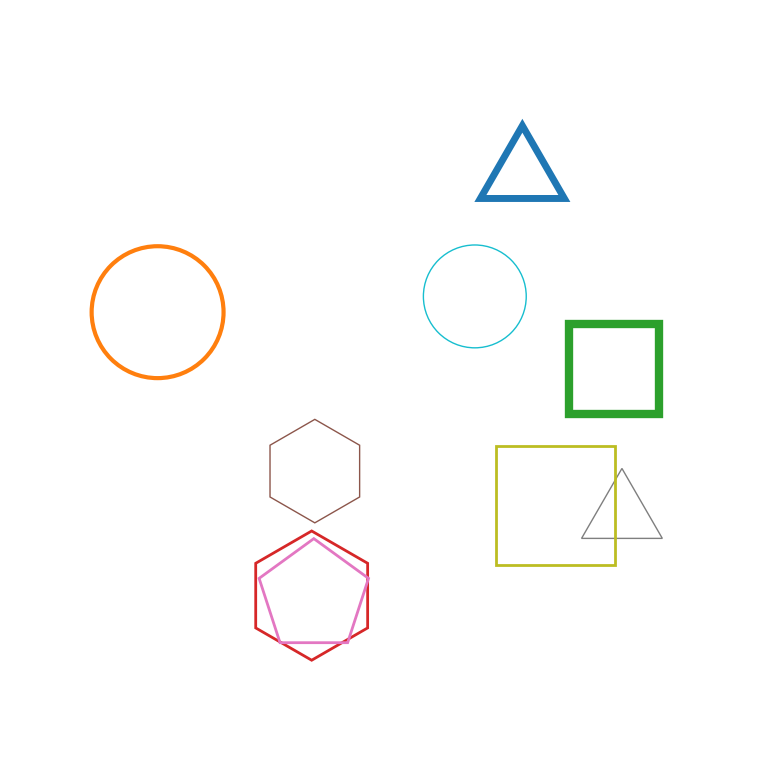[{"shape": "triangle", "thickness": 2.5, "radius": 0.31, "center": [0.678, 0.774]}, {"shape": "circle", "thickness": 1.5, "radius": 0.43, "center": [0.205, 0.595]}, {"shape": "square", "thickness": 3, "radius": 0.29, "center": [0.797, 0.521]}, {"shape": "hexagon", "thickness": 1, "radius": 0.42, "center": [0.405, 0.226]}, {"shape": "hexagon", "thickness": 0.5, "radius": 0.34, "center": [0.409, 0.388]}, {"shape": "pentagon", "thickness": 1, "radius": 0.37, "center": [0.408, 0.226]}, {"shape": "triangle", "thickness": 0.5, "radius": 0.3, "center": [0.808, 0.331]}, {"shape": "square", "thickness": 1, "radius": 0.39, "center": [0.721, 0.344]}, {"shape": "circle", "thickness": 0.5, "radius": 0.33, "center": [0.617, 0.615]}]